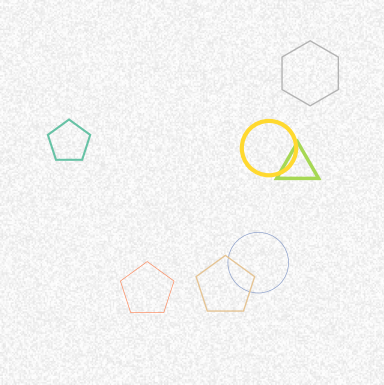[{"shape": "pentagon", "thickness": 1.5, "radius": 0.29, "center": [0.179, 0.632]}, {"shape": "pentagon", "thickness": 0.5, "radius": 0.37, "center": [0.382, 0.247]}, {"shape": "circle", "thickness": 0.5, "radius": 0.39, "center": [0.671, 0.318]}, {"shape": "triangle", "thickness": 2.5, "radius": 0.31, "center": [0.773, 0.568]}, {"shape": "circle", "thickness": 3, "radius": 0.35, "center": [0.699, 0.615]}, {"shape": "pentagon", "thickness": 1, "radius": 0.4, "center": [0.585, 0.257]}, {"shape": "hexagon", "thickness": 1, "radius": 0.42, "center": [0.806, 0.81]}]